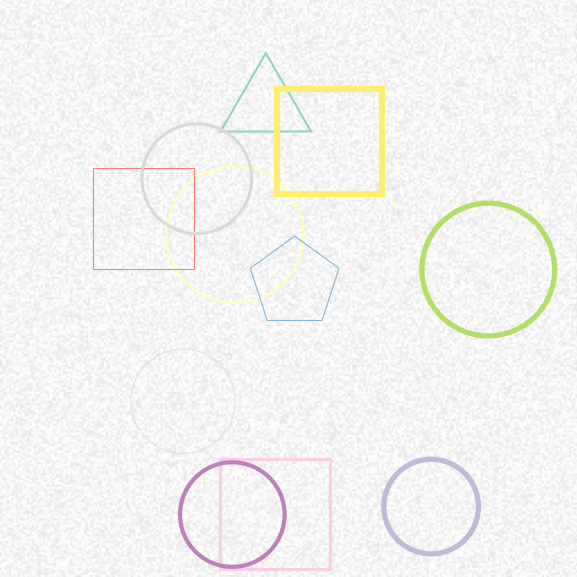[{"shape": "triangle", "thickness": 1, "radius": 0.45, "center": [0.46, 0.817]}, {"shape": "circle", "thickness": 1, "radius": 0.59, "center": [0.407, 0.593]}, {"shape": "circle", "thickness": 2.5, "radius": 0.41, "center": [0.747, 0.122]}, {"shape": "square", "thickness": 0.5, "radius": 0.44, "center": [0.248, 0.622]}, {"shape": "pentagon", "thickness": 0.5, "radius": 0.4, "center": [0.51, 0.51]}, {"shape": "circle", "thickness": 2.5, "radius": 0.57, "center": [0.846, 0.532]}, {"shape": "square", "thickness": 1.5, "radius": 0.47, "center": [0.476, 0.11]}, {"shape": "circle", "thickness": 1.5, "radius": 0.48, "center": [0.341, 0.69]}, {"shape": "circle", "thickness": 2, "radius": 0.45, "center": [0.402, 0.108]}, {"shape": "circle", "thickness": 0.5, "radius": 0.45, "center": [0.317, 0.304]}, {"shape": "square", "thickness": 3, "radius": 0.45, "center": [0.571, 0.754]}]